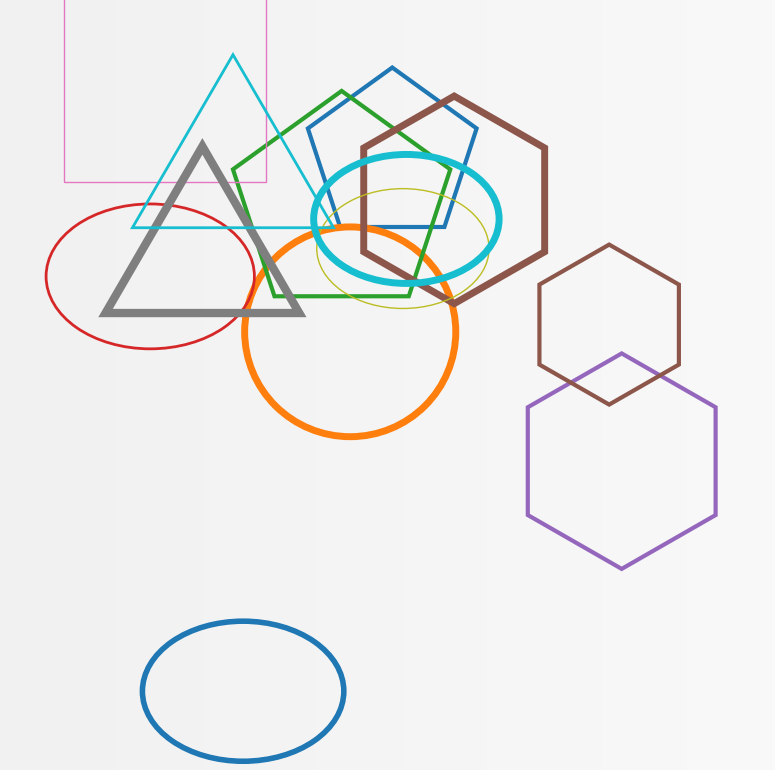[{"shape": "pentagon", "thickness": 1.5, "radius": 0.57, "center": [0.506, 0.798]}, {"shape": "oval", "thickness": 2, "radius": 0.65, "center": [0.314, 0.102]}, {"shape": "circle", "thickness": 2.5, "radius": 0.68, "center": [0.452, 0.569]}, {"shape": "pentagon", "thickness": 1.5, "radius": 0.74, "center": [0.441, 0.734]}, {"shape": "oval", "thickness": 1, "radius": 0.67, "center": [0.194, 0.641]}, {"shape": "hexagon", "thickness": 1.5, "radius": 0.7, "center": [0.802, 0.401]}, {"shape": "hexagon", "thickness": 1.5, "radius": 0.52, "center": [0.786, 0.578]}, {"shape": "hexagon", "thickness": 2.5, "radius": 0.67, "center": [0.586, 0.74]}, {"shape": "square", "thickness": 0.5, "radius": 0.65, "center": [0.213, 0.894]}, {"shape": "triangle", "thickness": 3, "radius": 0.72, "center": [0.261, 0.666]}, {"shape": "oval", "thickness": 0.5, "radius": 0.56, "center": [0.52, 0.677]}, {"shape": "oval", "thickness": 2.5, "radius": 0.6, "center": [0.524, 0.716]}, {"shape": "triangle", "thickness": 1, "radius": 0.75, "center": [0.301, 0.779]}]